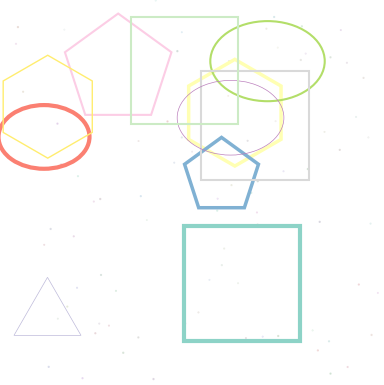[{"shape": "square", "thickness": 3, "radius": 0.75, "center": [0.629, 0.264]}, {"shape": "hexagon", "thickness": 2.5, "radius": 0.69, "center": [0.61, 0.707]}, {"shape": "triangle", "thickness": 0.5, "radius": 0.5, "center": [0.123, 0.179]}, {"shape": "oval", "thickness": 3, "radius": 0.59, "center": [0.114, 0.644]}, {"shape": "pentagon", "thickness": 2.5, "radius": 0.5, "center": [0.575, 0.542]}, {"shape": "oval", "thickness": 1.5, "radius": 0.74, "center": [0.695, 0.841]}, {"shape": "pentagon", "thickness": 1.5, "radius": 0.73, "center": [0.307, 0.819]}, {"shape": "square", "thickness": 1.5, "radius": 0.71, "center": [0.662, 0.673]}, {"shape": "oval", "thickness": 0.5, "radius": 0.69, "center": [0.599, 0.694]}, {"shape": "square", "thickness": 1.5, "radius": 0.69, "center": [0.479, 0.818]}, {"shape": "hexagon", "thickness": 1, "radius": 0.67, "center": [0.124, 0.723]}]